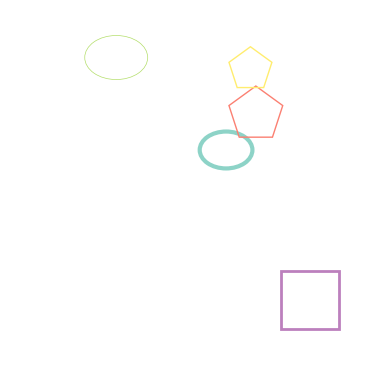[{"shape": "oval", "thickness": 3, "radius": 0.34, "center": [0.587, 0.61]}, {"shape": "pentagon", "thickness": 1, "radius": 0.37, "center": [0.665, 0.703]}, {"shape": "oval", "thickness": 0.5, "radius": 0.41, "center": [0.302, 0.851]}, {"shape": "square", "thickness": 2, "radius": 0.38, "center": [0.805, 0.221]}, {"shape": "pentagon", "thickness": 1, "radius": 0.29, "center": [0.65, 0.82]}]